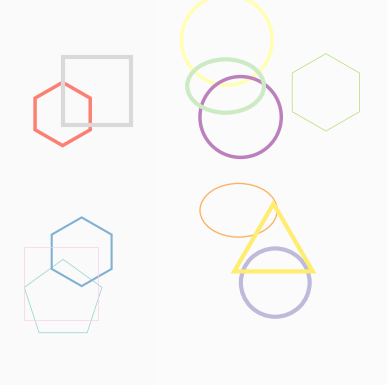[{"shape": "pentagon", "thickness": 0.5, "radius": 0.53, "center": [0.163, 0.221]}, {"shape": "circle", "thickness": 2.5, "radius": 0.58, "center": [0.585, 0.896]}, {"shape": "circle", "thickness": 3, "radius": 0.44, "center": [0.71, 0.266]}, {"shape": "hexagon", "thickness": 2.5, "radius": 0.41, "center": [0.162, 0.704]}, {"shape": "hexagon", "thickness": 1.5, "radius": 0.45, "center": [0.211, 0.346]}, {"shape": "oval", "thickness": 1, "radius": 0.5, "center": [0.616, 0.454]}, {"shape": "hexagon", "thickness": 0.5, "radius": 0.5, "center": [0.841, 0.76]}, {"shape": "square", "thickness": 0.5, "radius": 0.47, "center": [0.157, 0.265]}, {"shape": "square", "thickness": 3, "radius": 0.44, "center": [0.25, 0.763]}, {"shape": "circle", "thickness": 2.5, "radius": 0.52, "center": [0.621, 0.696]}, {"shape": "oval", "thickness": 3, "radius": 0.49, "center": [0.582, 0.777]}, {"shape": "triangle", "thickness": 3, "radius": 0.59, "center": [0.706, 0.354]}]